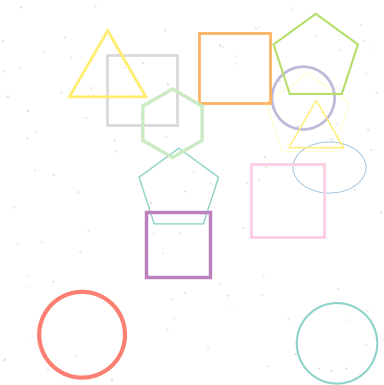[{"shape": "pentagon", "thickness": 1, "radius": 0.54, "center": [0.464, 0.506]}, {"shape": "circle", "thickness": 1.5, "radius": 0.52, "center": [0.875, 0.108]}, {"shape": "pentagon", "thickness": 0.5, "radius": 0.57, "center": [0.8, 0.697]}, {"shape": "circle", "thickness": 2, "radius": 0.41, "center": [0.788, 0.745]}, {"shape": "circle", "thickness": 3, "radius": 0.56, "center": [0.213, 0.131]}, {"shape": "oval", "thickness": 0.5, "radius": 0.47, "center": [0.856, 0.565]}, {"shape": "square", "thickness": 2, "radius": 0.46, "center": [0.609, 0.823]}, {"shape": "pentagon", "thickness": 1.5, "radius": 0.58, "center": [0.82, 0.849]}, {"shape": "square", "thickness": 2, "radius": 0.48, "center": [0.747, 0.479]}, {"shape": "square", "thickness": 2, "radius": 0.46, "center": [0.368, 0.767]}, {"shape": "square", "thickness": 2.5, "radius": 0.42, "center": [0.462, 0.365]}, {"shape": "hexagon", "thickness": 2.5, "radius": 0.44, "center": [0.448, 0.68]}, {"shape": "triangle", "thickness": 1, "radius": 0.41, "center": [0.821, 0.657]}, {"shape": "triangle", "thickness": 2, "radius": 0.57, "center": [0.28, 0.806]}]